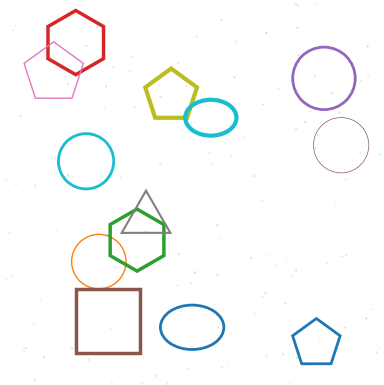[{"shape": "oval", "thickness": 2, "radius": 0.41, "center": [0.499, 0.15]}, {"shape": "pentagon", "thickness": 2, "radius": 0.32, "center": [0.822, 0.108]}, {"shape": "circle", "thickness": 1, "radius": 0.35, "center": [0.257, 0.32]}, {"shape": "hexagon", "thickness": 2.5, "radius": 0.4, "center": [0.356, 0.376]}, {"shape": "hexagon", "thickness": 2.5, "radius": 0.42, "center": [0.197, 0.889]}, {"shape": "circle", "thickness": 2, "radius": 0.41, "center": [0.842, 0.796]}, {"shape": "circle", "thickness": 0.5, "radius": 0.36, "center": [0.886, 0.623]}, {"shape": "square", "thickness": 2.5, "radius": 0.42, "center": [0.279, 0.166]}, {"shape": "pentagon", "thickness": 1, "radius": 0.4, "center": [0.14, 0.81]}, {"shape": "triangle", "thickness": 1.5, "radius": 0.36, "center": [0.379, 0.432]}, {"shape": "pentagon", "thickness": 3, "radius": 0.35, "center": [0.444, 0.751]}, {"shape": "circle", "thickness": 2, "radius": 0.36, "center": [0.224, 0.581]}, {"shape": "oval", "thickness": 3, "radius": 0.33, "center": [0.548, 0.694]}]